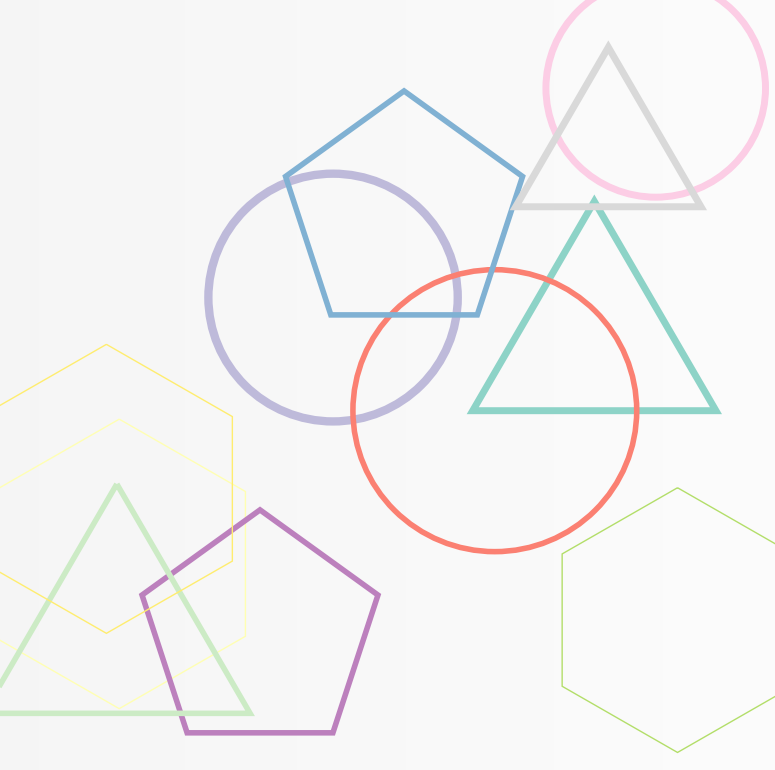[{"shape": "triangle", "thickness": 2.5, "radius": 0.91, "center": [0.767, 0.557]}, {"shape": "hexagon", "thickness": 0.5, "radius": 0.94, "center": [0.154, 0.268]}, {"shape": "circle", "thickness": 3, "radius": 0.8, "center": [0.43, 0.614]}, {"shape": "circle", "thickness": 2, "radius": 0.92, "center": [0.638, 0.467]}, {"shape": "pentagon", "thickness": 2, "radius": 0.8, "center": [0.521, 0.721]}, {"shape": "hexagon", "thickness": 0.5, "radius": 0.86, "center": [0.874, 0.195]}, {"shape": "circle", "thickness": 2.5, "radius": 0.71, "center": [0.846, 0.886]}, {"shape": "triangle", "thickness": 2.5, "radius": 0.69, "center": [0.785, 0.801]}, {"shape": "pentagon", "thickness": 2, "radius": 0.8, "center": [0.335, 0.178]}, {"shape": "triangle", "thickness": 2, "radius": 0.99, "center": [0.151, 0.173]}, {"shape": "hexagon", "thickness": 0.5, "radius": 0.94, "center": [0.137, 0.365]}]